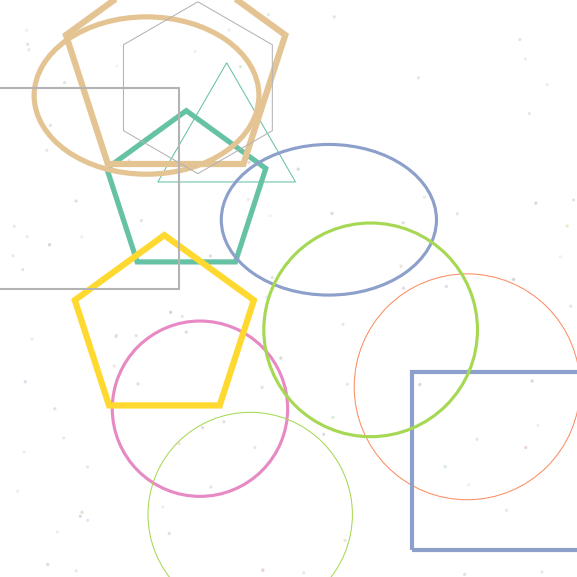[{"shape": "pentagon", "thickness": 2.5, "radius": 0.72, "center": [0.323, 0.663]}, {"shape": "triangle", "thickness": 0.5, "radius": 0.69, "center": [0.393, 0.753]}, {"shape": "circle", "thickness": 0.5, "radius": 0.98, "center": [0.809, 0.329]}, {"shape": "oval", "thickness": 1.5, "radius": 0.93, "center": [0.569, 0.619]}, {"shape": "square", "thickness": 2, "radius": 0.77, "center": [0.866, 0.201]}, {"shape": "circle", "thickness": 1.5, "radius": 0.76, "center": [0.346, 0.291]}, {"shape": "circle", "thickness": 1.5, "radius": 0.92, "center": [0.642, 0.428]}, {"shape": "circle", "thickness": 0.5, "radius": 0.88, "center": [0.433, 0.108]}, {"shape": "pentagon", "thickness": 3, "radius": 0.82, "center": [0.285, 0.429]}, {"shape": "pentagon", "thickness": 3, "radius": 1.0, "center": [0.304, 0.877]}, {"shape": "oval", "thickness": 2.5, "radius": 0.97, "center": [0.254, 0.834]}, {"shape": "hexagon", "thickness": 0.5, "radius": 0.74, "center": [0.343, 0.847]}, {"shape": "square", "thickness": 1, "radius": 0.87, "center": [0.135, 0.672]}]